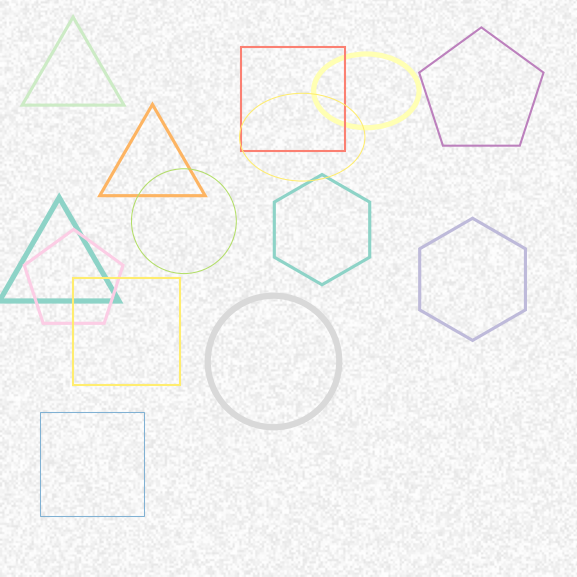[{"shape": "triangle", "thickness": 2.5, "radius": 0.6, "center": [0.102, 0.538]}, {"shape": "hexagon", "thickness": 1.5, "radius": 0.48, "center": [0.558, 0.601]}, {"shape": "oval", "thickness": 2.5, "radius": 0.46, "center": [0.634, 0.842]}, {"shape": "hexagon", "thickness": 1.5, "radius": 0.53, "center": [0.818, 0.515]}, {"shape": "square", "thickness": 1, "radius": 0.45, "center": [0.508, 0.828]}, {"shape": "square", "thickness": 0.5, "radius": 0.45, "center": [0.159, 0.196]}, {"shape": "triangle", "thickness": 1.5, "radius": 0.53, "center": [0.264, 0.713]}, {"shape": "circle", "thickness": 0.5, "radius": 0.45, "center": [0.318, 0.616]}, {"shape": "pentagon", "thickness": 1.5, "radius": 0.45, "center": [0.128, 0.512]}, {"shape": "circle", "thickness": 3, "radius": 0.57, "center": [0.474, 0.373]}, {"shape": "pentagon", "thickness": 1, "radius": 0.57, "center": [0.834, 0.838]}, {"shape": "triangle", "thickness": 1.5, "radius": 0.51, "center": [0.127, 0.868]}, {"shape": "square", "thickness": 1, "radius": 0.46, "center": [0.219, 0.425]}, {"shape": "oval", "thickness": 0.5, "radius": 0.54, "center": [0.523, 0.762]}]